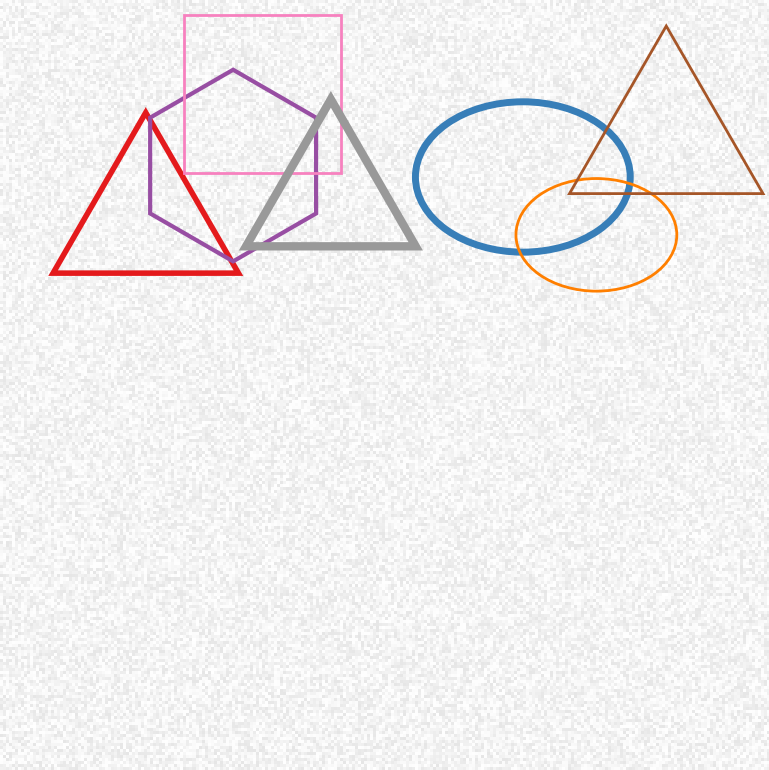[{"shape": "triangle", "thickness": 2, "radius": 0.69, "center": [0.189, 0.715]}, {"shape": "oval", "thickness": 2.5, "radius": 0.7, "center": [0.679, 0.77]}, {"shape": "hexagon", "thickness": 1.5, "radius": 0.62, "center": [0.303, 0.785]}, {"shape": "oval", "thickness": 1, "radius": 0.52, "center": [0.775, 0.695]}, {"shape": "triangle", "thickness": 1, "radius": 0.73, "center": [0.865, 0.821]}, {"shape": "square", "thickness": 1, "radius": 0.51, "center": [0.341, 0.878]}, {"shape": "triangle", "thickness": 3, "radius": 0.64, "center": [0.43, 0.744]}]